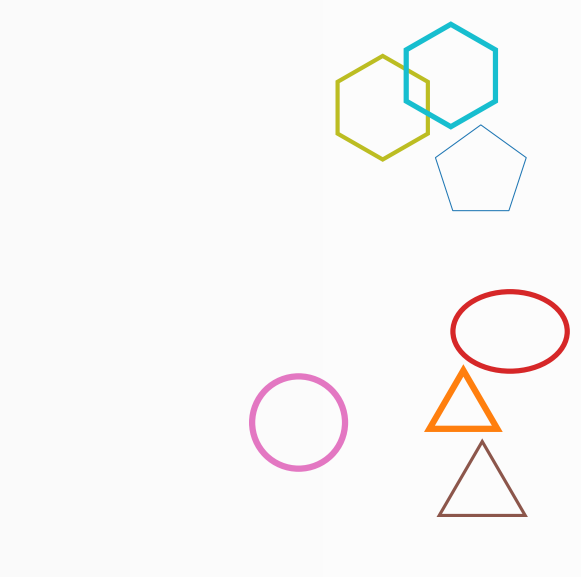[{"shape": "pentagon", "thickness": 0.5, "radius": 0.41, "center": [0.827, 0.701]}, {"shape": "triangle", "thickness": 3, "radius": 0.34, "center": [0.797, 0.29]}, {"shape": "oval", "thickness": 2.5, "radius": 0.49, "center": [0.878, 0.425]}, {"shape": "triangle", "thickness": 1.5, "radius": 0.43, "center": [0.83, 0.149]}, {"shape": "circle", "thickness": 3, "radius": 0.4, "center": [0.514, 0.267]}, {"shape": "hexagon", "thickness": 2, "radius": 0.45, "center": [0.658, 0.813]}, {"shape": "hexagon", "thickness": 2.5, "radius": 0.44, "center": [0.776, 0.868]}]